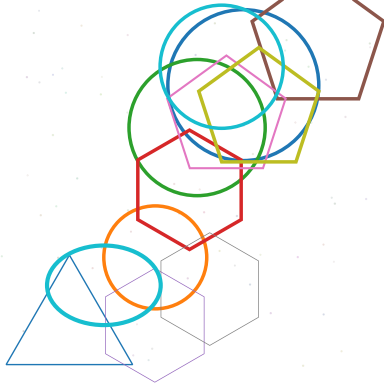[{"shape": "circle", "thickness": 2.5, "radius": 0.98, "center": [0.632, 0.779]}, {"shape": "triangle", "thickness": 1, "radius": 0.95, "center": [0.18, 0.148]}, {"shape": "circle", "thickness": 2.5, "radius": 0.67, "center": [0.403, 0.332]}, {"shape": "circle", "thickness": 2.5, "radius": 0.88, "center": [0.512, 0.669]}, {"shape": "hexagon", "thickness": 2.5, "radius": 0.78, "center": [0.492, 0.507]}, {"shape": "hexagon", "thickness": 0.5, "radius": 0.74, "center": [0.402, 0.155]}, {"shape": "pentagon", "thickness": 2.5, "radius": 0.9, "center": [0.826, 0.889]}, {"shape": "pentagon", "thickness": 1.5, "radius": 0.81, "center": [0.588, 0.694]}, {"shape": "hexagon", "thickness": 0.5, "radius": 0.73, "center": [0.545, 0.249]}, {"shape": "pentagon", "thickness": 2.5, "radius": 0.82, "center": [0.672, 0.712]}, {"shape": "circle", "thickness": 2.5, "radius": 0.8, "center": [0.576, 0.827]}, {"shape": "oval", "thickness": 3, "radius": 0.74, "center": [0.27, 0.259]}]